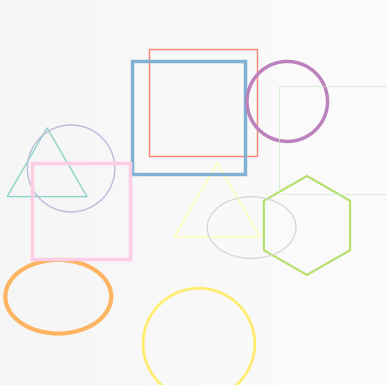[{"shape": "triangle", "thickness": 1, "radius": 0.59, "center": [0.121, 0.549]}, {"shape": "triangle", "thickness": 1, "radius": 0.64, "center": [0.561, 0.448]}, {"shape": "circle", "thickness": 1, "radius": 0.56, "center": [0.183, 0.562]}, {"shape": "square", "thickness": 1, "radius": 0.7, "center": [0.525, 0.733]}, {"shape": "square", "thickness": 2.5, "radius": 0.73, "center": [0.487, 0.695]}, {"shape": "oval", "thickness": 3, "radius": 0.68, "center": [0.15, 0.229]}, {"shape": "hexagon", "thickness": 1.5, "radius": 0.64, "center": [0.792, 0.414]}, {"shape": "square", "thickness": 2.5, "radius": 0.63, "center": [0.209, 0.452]}, {"shape": "oval", "thickness": 1, "radius": 0.57, "center": [0.649, 0.409]}, {"shape": "circle", "thickness": 2.5, "radius": 0.52, "center": [0.741, 0.737]}, {"shape": "square", "thickness": 0.5, "radius": 0.7, "center": [0.86, 0.636]}, {"shape": "circle", "thickness": 2, "radius": 0.72, "center": [0.513, 0.107]}]